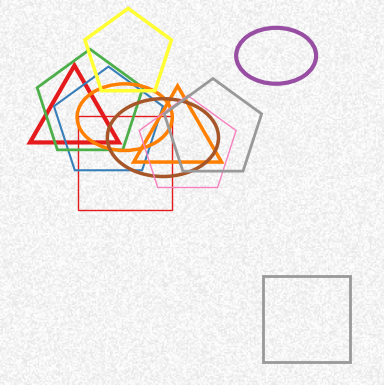[{"shape": "triangle", "thickness": 3, "radius": 0.67, "center": [0.193, 0.697]}, {"shape": "square", "thickness": 1, "radius": 0.61, "center": [0.324, 0.576]}, {"shape": "pentagon", "thickness": 1.5, "radius": 0.74, "center": [0.282, 0.678]}, {"shape": "pentagon", "thickness": 2, "radius": 0.72, "center": [0.234, 0.728]}, {"shape": "oval", "thickness": 3, "radius": 0.52, "center": [0.717, 0.855]}, {"shape": "triangle", "thickness": 2.5, "radius": 0.66, "center": [0.461, 0.645]}, {"shape": "oval", "thickness": 2.5, "radius": 0.62, "center": [0.324, 0.696]}, {"shape": "pentagon", "thickness": 2.5, "radius": 0.59, "center": [0.333, 0.86]}, {"shape": "oval", "thickness": 2.5, "radius": 0.72, "center": [0.423, 0.643]}, {"shape": "pentagon", "thickness": 1, "radius": 0.66, "center": [0.487, 0.62]}, {"shape": "square", "thickness": 2, "radius": 0.56, "center": [0.795, 0.172]}, {"shape": "pentagon", "thickness": 2, "radius": 0.66, "center": [0.553, 0.663]}]